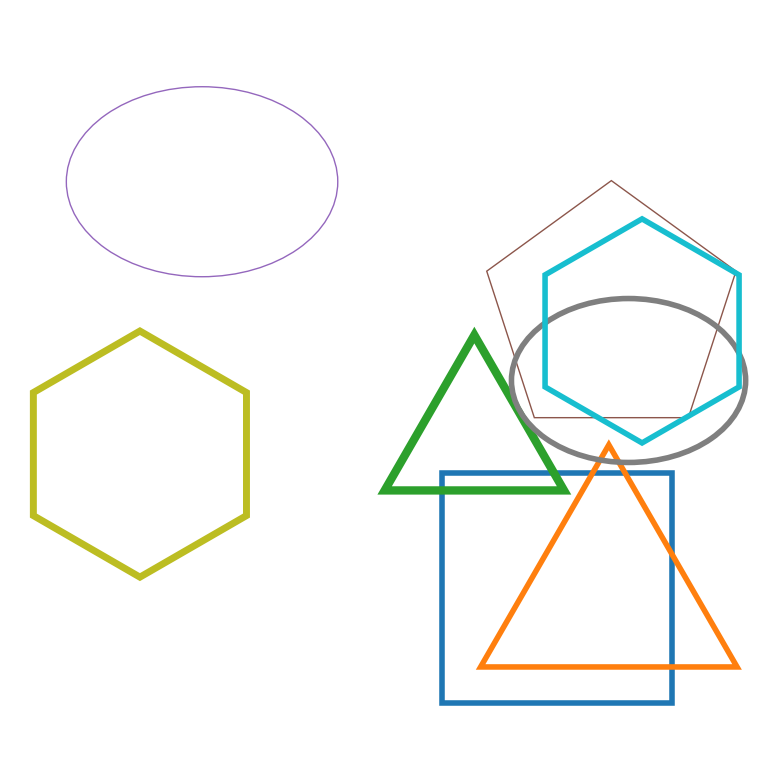[{"shape": "square", "thickness": 2, "radius": 0.75, "center": [0.723, 0.236]}, {"shape": "triangle", "thickness": 2, "radius": 0.96, "center": [0.791, 0.23]}, {"shape": "triangle", "thickness": 3, "radius": 0.67, "center": [0.616, 0.43]}, {"shape": "oval", "thickness": 0.5, "radius": 0.88, "center": [0.262, 0.764]}, {"shape": "pentagon", "thickness": 0.5, "radius": 0.85, "center": [0.794, 0.595]}, {"shape": "oval", "thickness": 2, "radius": 0.76, "center": [0.816, 0.506]}, {"shape": "hexagon", "thickness": 2.5, "radius": 0.8, "center": [0.182, 0.41]}, {"shape": "hexagon", "thickness": 2, "radius": 0.73, "center": [0.834, 0.57]}]